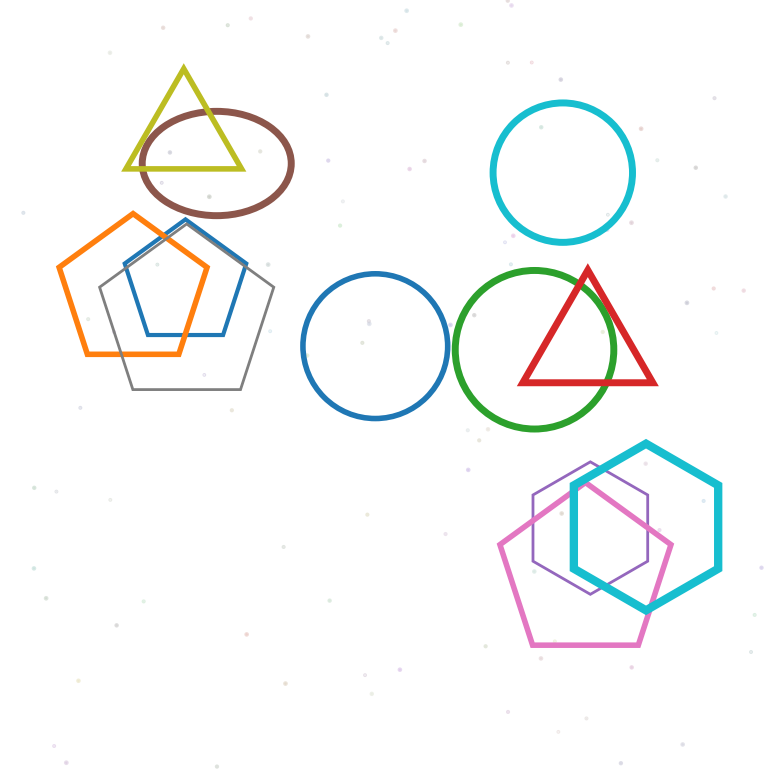[{"shape": "pentagon", "thickness": 1.5, "radius": 0.42, "center": [0.241, 0.632]}, {"shape": "circle", "thickness": 2, "radius": 0.47, "center": [0.487, 0.55]}, {"shape": "pentagon", "thickness": 2, "radius": 0.5, "center": [0.173, 0.622]}, {"shape": "circle", "thickness": 2.5, "radius": 0.51, "center": [0.694, 0.546]}, {"shape": "triangle", "thickness": 2.5, "radius": 0.49, "center": [0.763, 0.552]}, {"shape": "hexagon", "thickness": 1, "radius": 0.43, "center": [0.767, 0.314]}, {"shape": "oval", "thickness": 2.5, "radius": 0.48, "center": [0.281, 0.788]}, {"shape": "pentagon", "thickness": 2, "radius": 0.58, "center": [0.76, 0.257]}, {"shape": "pentagon", "thickness": 1, "radius": 0.59, "center": [0.242, 0.59]}, {"shape": "triangle", "thickness": 2, "radius": 0.43, "center": [0.239, 0.824]}, {"shape": "circle", "thickness": 2.5, "radius": 0.45, "center": [0.731, 0.776]}, {"shape": "hexagon", "thickness": 3, "radius": 0.54, "center": [0.839, 0.316]}]